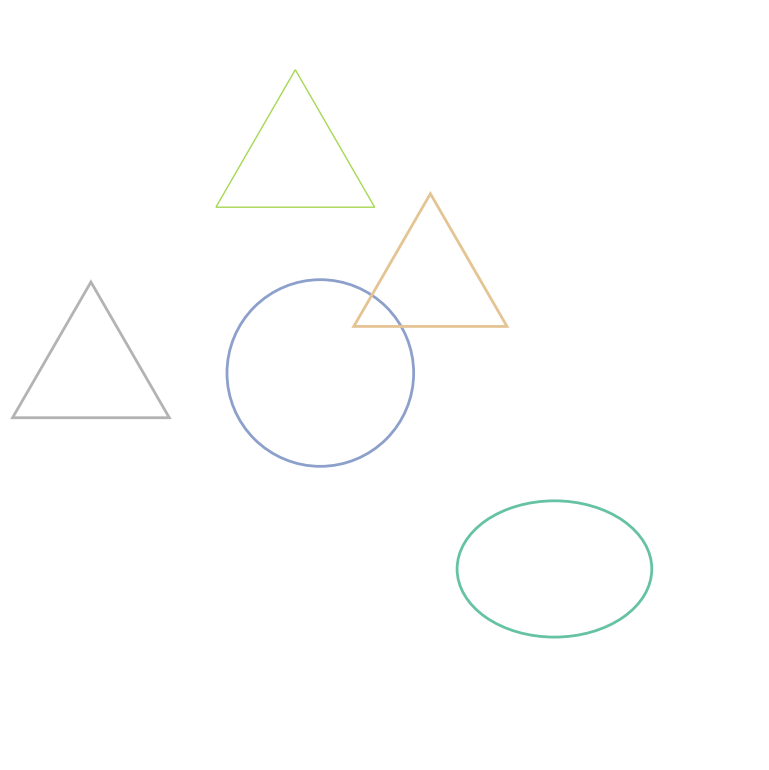[{"shape": "oval", "thickness": 1, "radius": 0.63, "center": [0.72, 0.261]}, {"shape": "circle", "thickness": 1, "radius": 0.61, "center": [0.416, 0.516]}, {"shape": "triangle", "thickness": 0.5, "radius": 0.6, "center": [0.384, 0.79]}, {"shape": "triangle", "thickness": 1, "radius": 0.57, "center": [0.559, 0.634]}, {"shape": "triangle", "thickness": 1, "radius": 0.59, "center": [0.118, 0.516]}]